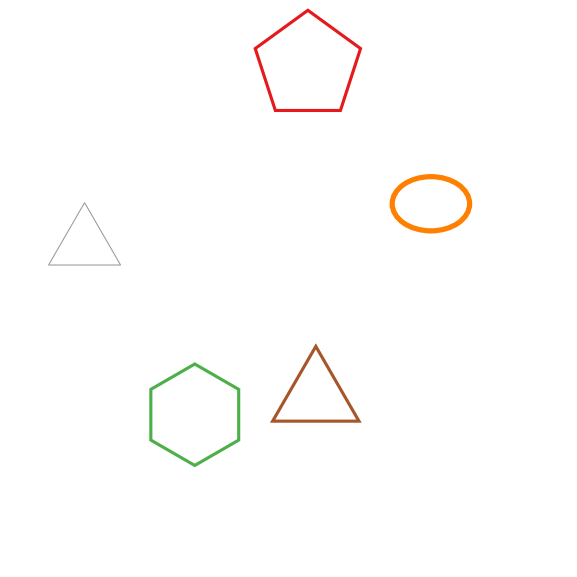[{"shape": "pentagon", "thickness": 1.5, "radius": 0.48, "center": [0.533, 0.885]}, {"shape": "hexagon", "thickness": 1.5, "radius": 0.44, "center": [0.337, 0.281]}, {"shape": "oval", "thickness": 2.5, "radius": 0.34, "center": [0.746, 0.646]}, {"shape": "triangle", "thickness": 1.5, "radius": 0.43, "center": [0.547, 0.313]}, {"shape": "triangle", "thickness": 0.5, "radius": 0.36, "center": [0.146, 0.576]}]